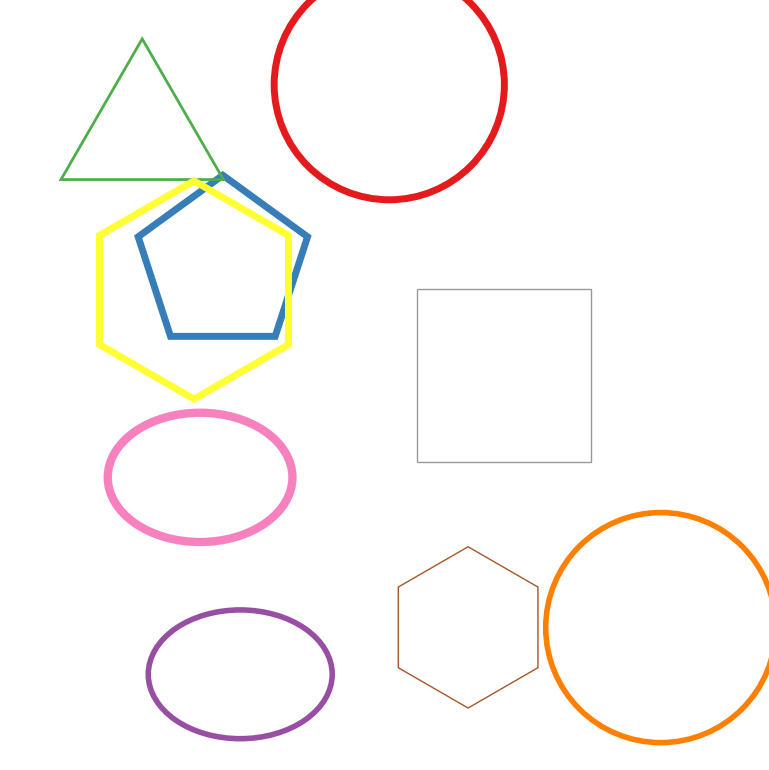[{"shape": "circle", "thickness": 2.5, "radius": 0.75, "center": [0.506, 0.89]}, {"shape": "pentagon", "thickness": 2.5, "radius": 0.58, "center": [0.289, 0.657]}, {"shape": "triangle", "thickness": 1, "radius": 0.61, "center": [0.185, 0.828]}, {"shape": "oval", "thickness": 2, "radius": 0.6, "center": [0.312, 0.124]}, {"shape": "circle", "thickness": 2, "radius": 0.75, "center": [0.858, 0.185]}, {"shape": "hexagon", "thickness": 2.5, "radius": 0.71, "center": [0.252, 0.623]}, {"shape": "hexagon", "thickness": 0.5, "radius": 0.52, "center": [0.608, 0.185]}, {"shape": "oval", "thickness": 3, "radius": 0.6, "center": [0.26, 0.38]}, {"shape": "square", "thickness": 0.5, "radius": 0.56, "center": [0.654, 0.512]}]